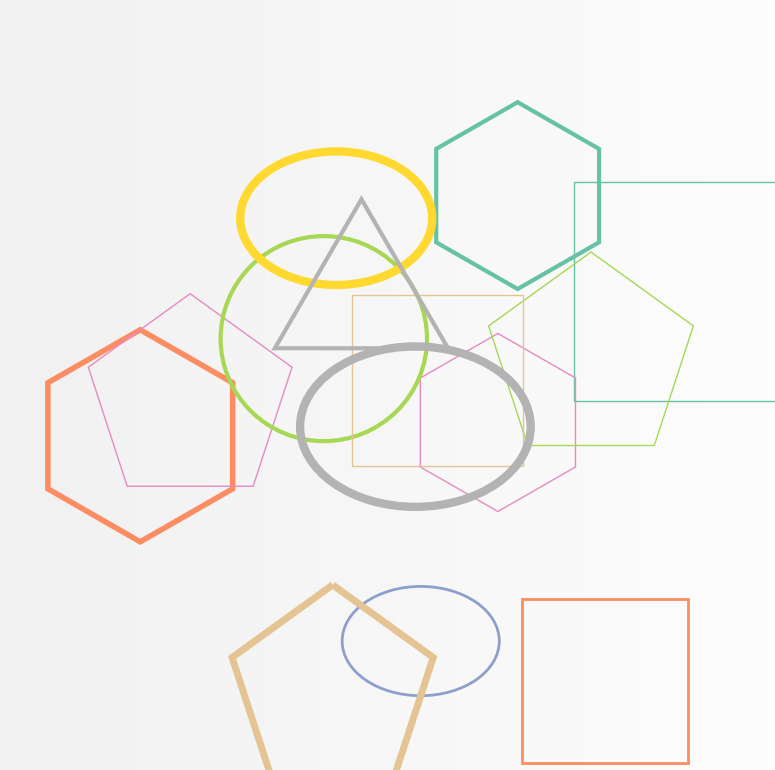[{"shape": "square", "thickness": 0.5, "radius": 0.71, "center": [0.882, 0.622]}, {"shape": "hexagon", "thickness": 1.5, "radius": 0.61, "center": [0.668, 0.746]}, {"shape": "hexagon", "thickness": 2, "radius": 0.69, "center": [0.181, 0.434]}, {"shape": "square", "thickness": 1, "radius": 0.53, "center": [0.781, 0.116]}, {"shape": "oval", "thickness": 1, "radius": 0.51, "center": [0.543, 0.167]}, {"shape": "pentagon", "thickness": 0.5, "radius": 0.69, "center": [0.245, 0.48]}, {"shape": "hexagon", "thickness": 0.5, "radius": 0.58, "center": [0.642, 0.451]}, {"shape": "pentagon", "thickness": 0.5, "radius": 0.69, "center": [0.763, 0.534]}, {"shape": "circle", "thickness": 1.5, "radius": 0.67, "center": [0.418, 0.56]}, {"shape": "oval", "thickness": 3, "radius": 0.62, "center": [0.434, 0.717]}, {"shape": "square", "thickness": 0.5, "radius": 0.55, "center": [0.565, 0.506]}, {"shape": "pentagon", "thickness": 2.5, "radius": 0.68, "center": [0.429, 0.104]}, {"shape": "oval", "thickness": 3, "radius": 0.74, "center": [0.536, 0.446]}, {"shape": "triangle", "thickness": 1.5, "radius": 0.64, "center": [0.466, 0.612]}]